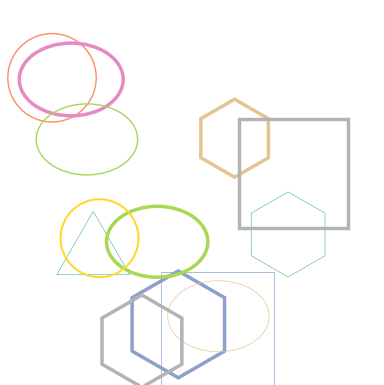[{"shape": "hexagon", "thickness": 0.5, "radius": 0.55, "center": [0.748, 0.391]}, {"shape": "triangle", "thickness": 0.5, "radius": 0.55, "center": [0.242, 0.341]}, {"shape": "circle", "thickness": 1, "radius": 0.57, "center": [0.135, 0.798]}, {"shape": "hexagon", "thickness": 2.5, "radius": 0.69, "center": [0.463, 0.157]}, {"shape": "square", "thickness": 0.5, "radius": 0.73, "center": [0.566, 0.146]}, {"shape": "oval", "thickness": 2.5, "radius": 0.67, "center": [0.185, 0.794]}, {"shape": "oval", "thickness": 2.5, "radius": 0.66, "center": [0.408, 0.372]}, {"shape": "oval", "thickness": 1, "radius": 0.66, "center": [0.226, 0.638]}, {"shape": "circle", "thickness": 1.5, "radius": 0.51, "center": [0.258, 0.381]}, {"shape": "hexagon", "thickness": 2.5, "radius": 0.51, "center": [0.609, 0.641]}, {"shape": "oval", "thickness": 0.5, "radius": 0.66, "center": [0.567, 0.179]}, {"shape": "hexagon", "thickness": 2.5, "radius": 0.6, "center": [0.369, 0.114]}, {"shape": "square", "thickness": 2.5, "radius": 0.71, "center": [0.762, 0.549]}]